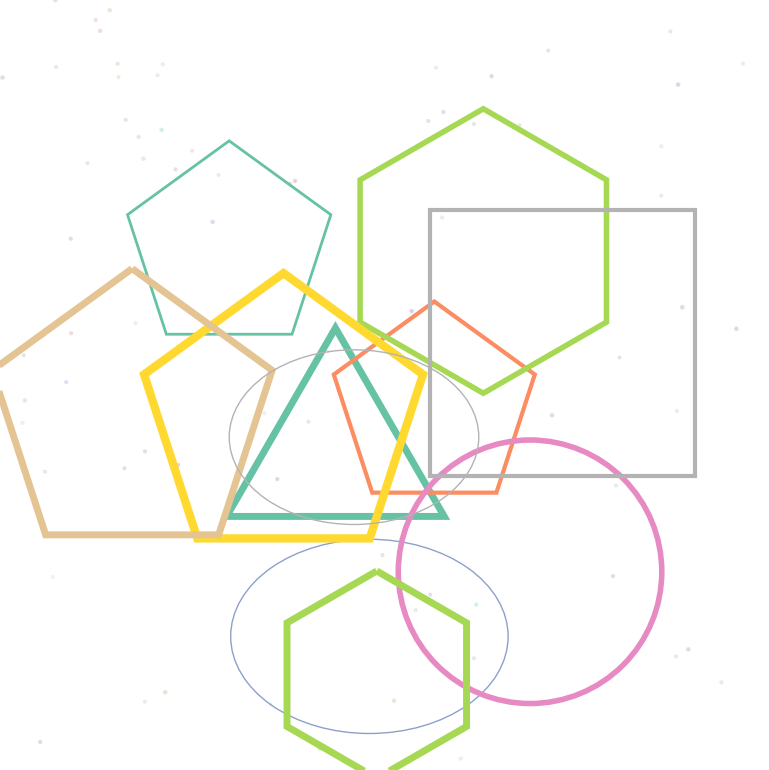[{"shape": "triangle", "thickness": 2.5, "radius": 0.82, "center": [0.436, 0.411]}, {"shape": "pentagon", "thickness": 1, "radius": 0.69, "center": [0.298, 0.678]}, {"shape": "pentagon", "thickness": 1.5, "radius": 0.69, "center": [0.564, 0.471]}, {"shape": "oval", "thickness": 0.5, "radius": 0.9, "center": [0.48, 0.174]}, {"shape": "circle", "thickness": 2, "radius": 0.86, "center": [0.688, 0.257]}, {"shape": "hexagon", "thickness": 2.5, "radius": 0.67, "center": [0.489, 0.124]}, {"shape": "hexagon", "thickness": 2, "radius": 0.92, "center": [0.628, 0.674]}, {"shape": "pentagon", "thickness": 3, "radius": 0.95, "center": [0.368, 0.455]}, {"shape": "pentagon", "thickness": 2.5, "radius": 0.96, "center": [0.172, 0.46]}, {"shape": "square", "thickness": 1.5, "radius": 0.86, "center": [0.731, 0.554]}, {"shape": "oval", "thickness": 0.5, "radius": 0.81, "center": [0.46, 0.432]}]